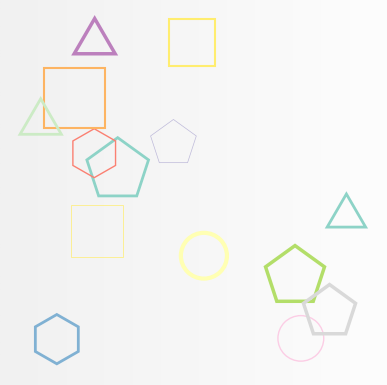[{"shape": "pentagon", "thickness": 2, "radius": 0.42, "center": [0.304, 0.559]}, {"shape": "triangle", "thickness": 2, "radius": 0.29, "center": [0.894, 0.439]}, {"shape": "circle", "thickness": 3, "radius": 0.3, "center": [0.526, 0.336]}, {"shape": "pentagon", "thickness": 0.5, "radius": 0.31, "center": [0.448, 0.628]}, {"shape": "hexagon", "thickness": 1, "radius": 0.32, "center": [0.243, 0.602]}, {"shape": "hexagon", "thickness": 2, "radius": 0.32, "center": [0.147, 0.119]}, {"shape": "square", "thickness": 1.5, "radius": 0.39, "center": [0.192, 0.745]}, {"shape": "pentagon", "thickness": 2.5, "radius": 0.4, "center": [0.761, 0.282]}, {"shape": "circle", "thickness": 1, "radius": 0.3, "center": [0.776, 0.121]}, {"shape": "pentagon", "thickness": 2.5, "radius": 0.35, "center": [0.85, 0.19]}, {"shape": "triangle", "thickness": 2.5, "radius": 0.31, "center": [0.244, 0.891]}, {"shape": "triangle", "thickness": 2, "radius": 0.31, "center": [0.105, 0.682]}, {"shape": "square", "thickness": 1.5, "radius": 0.3, "center": [0.495, 0.89]}, {"shape": "square", "thickness": 0.5, "radius": 0.34, "center": [0.25, 0.401]}]